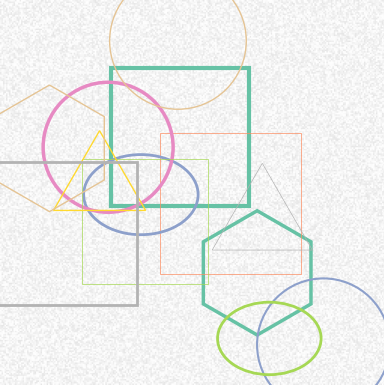[{"shape": "square", "thickness": 3, "radius": 0.9, "center": [0.467, 0.645]}, {"shape": "hexagon", "thickness": 2.5, "radius": 0.81, "center": [0.668, 0.291]}, {"shape": "square", "thickness": 0.5, "radius": 0.92, "center": [0.598, 0.471]}, {"shape": "oval", "thickness": 2, "radius": 0.74, "center": [0.366, 0.494]}, {"shape": "circle", "thickness": 1.5, "radius": 0.86, "center": [0.84, 0.104]}, {"shape": "circle", "thickness": 2.5, "radius": 0.84, "center": [0.281, 0.618]}, {"shape": "square", "thickness": 0.5, "radius": 0.82, "center": [0.376, 0.425]}, {"shape": "oval", "thickness": 2, "radius": 0.67, "center": [0.7, 0.121]}, {"shape": "triangle", "thickness": 1, "radius": 0.69, "center": [0.259, 0.522]}, {"shape": "circle", "thickness": 1, "radius": 0.89, "center": [0.462, 0.894]}, {"shape": "hexagon", "thickness": 1, "radius": 0.82, "center": [0.129, 0.615]}, {"shape": "square", "thickness": 2, "radius": 0.93, "center": [0.171, 0.393]}, {"shape": "triangle", "thickness": 0.5, "radius": 0.75, "center": [0.681, 0.426]}]